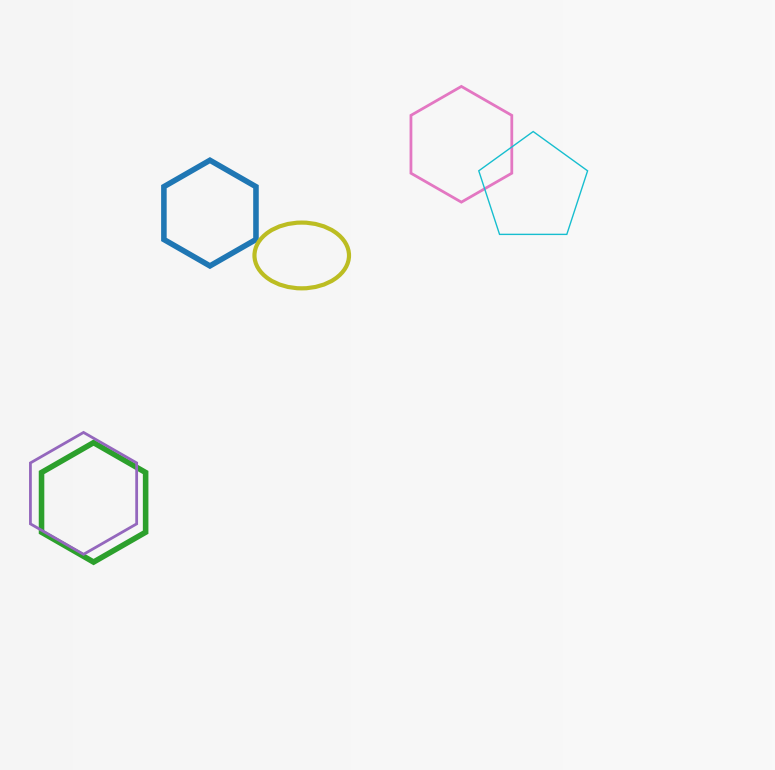[{"shape": "hexagon", "thickness": 2, "radius": 0.34, "center": [0.271, 0.723]}, {"shape": "hexagon", "thickness": 2, "radius": 0.39, "center": [0.121, 0.348]}, {"shape": "hexagon", "thickness": 1, "radius": 0.4, "center": [0.108, 0.359]}, {"shape": "hexagon", "thickness": 1, "radius": 0.38, "center": [0.595, 0.813]}, {"shape": "oval", "thickness": 1.5, "radius": 0.3, "center": [0.389, 0.668]}, {"shape": "pentagon", "thickness": 0.5, "radius": 0.37, "center": [0.688, 0.755]}]